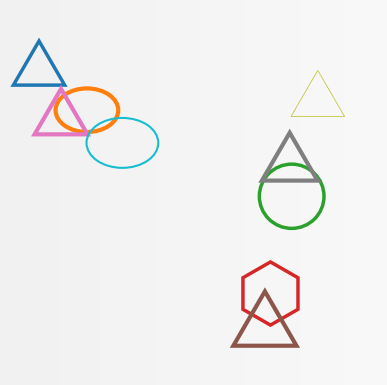[{"shape": "triangle", "thickness": 2.5, "radius": 0.38, "center": [0.101, 0.817]}, {"shape": "oval", "thickness": 3, "radius": 0.4, "center": [0.224, 0.714]}, {"shape": "circle", "thickness": 2.5, "radius": 0.42, "center": [0.753, 0.49]}, {"shape": "hexagon", "thickness": 2.5, "radius": 0.41, "center": [0.698, 0.238]}, {"shape": "triangle", "thickness": 3, "radius": 0.47, "center": [0.684, 0.149]}, {"shape": "triangle", "thickness": 3, "radius": 0.39, "center": [0.157, 0.69]}, {"shape": "triangle", "thickness": 3, "radius": 0.41, "center": [0.748, 0.572]}, {"shape": "triangle", "thickness": 0.5, "radius": 0.4, "center": [0.82, 0.737]}, {"shape": "oval", "thickness": 1.5, "radius": 0.46, "center": [0.316, 0.629]}]